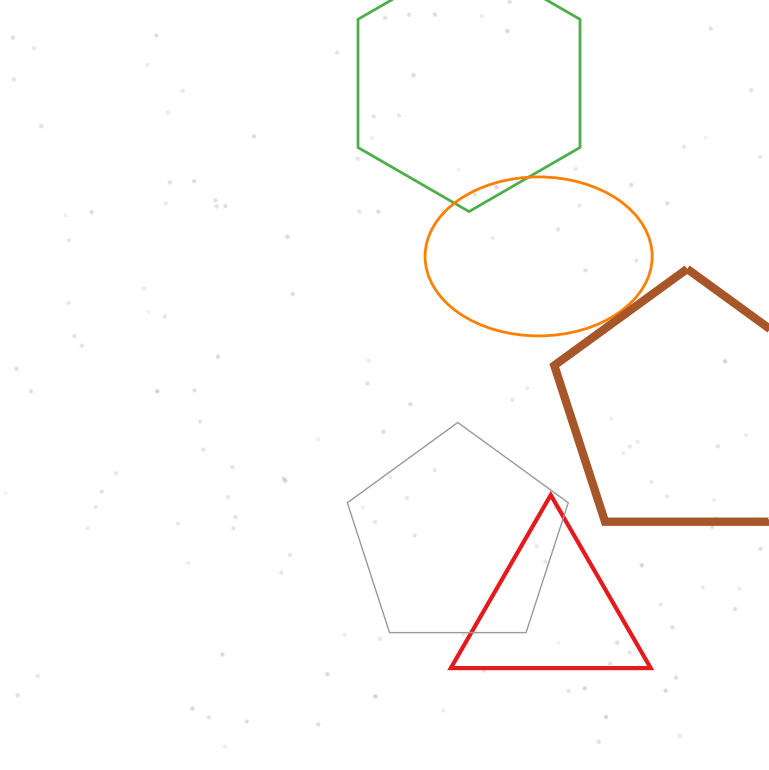[{"shape": "triangle", "thickness": 1.5, "radius": 0.75, "center": [0.715, 0.207]}, {"shape": "hexagon", "thickness": 1, "radius": 0.83, "center": [0.609, 0.892]}, {"shape": "oval", "thickness": 1, "radius": 0.74, "center": [0.7, 0.667]}, {"shape": "pentagon", "thickness": 3, "radius": 0.91, "center": [0.892, 0.469]}, {"shape": "pentagon", "thickness": 0.5, "radius": 0.75, "center": [0.595, 0.3]}]